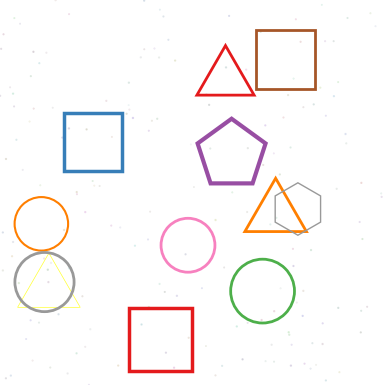[{"shape": "square", "thickness": 2.5, "radius": 0.41, "center": [0.417, 0.119]}, {"shape": "triangle", "thickness": 2, "radius": 0.43, "center": [0.586, 0.796]}, {"shape": "square", "thickness": 2.5, "radius": 0.37, "center": [0.241, 0.631]}, {"shape": "circle", "thickness": 2, "radius": 0.41, "center": [0.682, 0.244]}, {"shape": "pentagon", "thickness": 3, "radius": 0.46, "center": [0.602, 0.599]}, {"shape": "triangle", "thickness": 2, "radius": 0.46, "center": [0.716, 0.445]}, {"shape": "circle", "thickness": 1.5, "radius": 0.35, "center": [0.107, 0.419]}, {"shape": "triangle", "thickness": 0.5, "radius": 0.47, "center": [0.127, 0.249]}, {"shape": "square", "thickness": 2, "radius": 0.38, "center": [0.742, 0.846]}, {"shape": "circle", "thickness": 2, "radius": 0.35, "center": [0.488, 0.363]}, {"shape": "hexagon", "thickness": 1, "radius": 0.34, "center": [0.774, 0.457]}, {"shape": "circle", "thickness": 2, "radius": 0.38, "center": [0.116, 0.267]}]